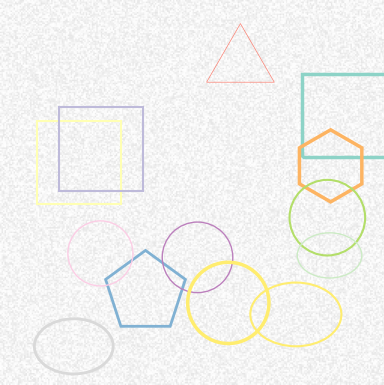[{"shape": "square", "thickness": 2.5, "radius": 0.54, "center": [0.894, 0.7]}, {"shape": "square", "thickness": 1.5, "radius": 0.54, "center": [0.205, 0.578]}, {"shape": "square", "thickness": 1.5, "radius": 0.54, "center": [0.263, 0.613]}, {"shape": "triangle", "thickness": 0.5, "radius": 0.51, "center": [0.625, 0.837]}, {"shape": "pentagon", "thickness": 2, "radius": 0.54, "center": [0.378, 0.241]}, {"shape": "hexagon", "thickness": 2.5, "radius": 0.47, "center": [0.859, 0.569]}, {"shape": "circle", "thickness": 1.5, "radius": 0.49, "center": [0.85, 0.435]}, {"shape": "circle", "thickness": 1, "radius": 0.42, "center": [0.261, 0.342]}, {"shape": "oval", "thickness": 2, "radius": 0.51, "center": [0.192, 0.1]}, {"shape": "circle", "thickness": 1, "radius": 0.46, "center": [0.513, 0.332]}, {"shape": "oval", "thickness": 1, "radius": 0.42, "center": [0.856, 0.337]}, {"shape": "circle", "thickness": 2.5, "radius": 0.53, "center": [0.593, 0.213]}, {"shape": "oval", "thickness": 1.5, "radius": 0.59, "center": [0.768, 0.183]}]